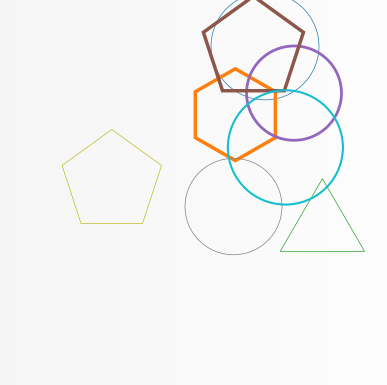[{"shape": "circle", "thickness": 0.5, "radius": 0.7, "center": [0.684, 0.88]}, {"shape": "hexagon", "thickness": 2.5, "radius": 0.6, "center": [0.607, 0.702]}, {"shape": "triangle", "thickness": 0.5, "radius": 0.63, "center": [0.832, 0.41]}, {"shape": "circle", "thickness": 2, "radius": 0.61, "center": [0.759, 0.758]}, {"shape": "pentagon", "thickness": 2.5, "radius": 0.68, "center": [0.654, 0.874]}, {"shape": "circle", "thickness": 0.5, "radius": 0.63, "center": [0.603, 0.463]}, {"shape": "pentagon", "thickness": 0.5, "radius": 0.67, "center": [0.288, 0.529]}, {"shape": "circle", "thickness": 1.5, "radius": 0.74, "center": [0.737, 0.617]}]